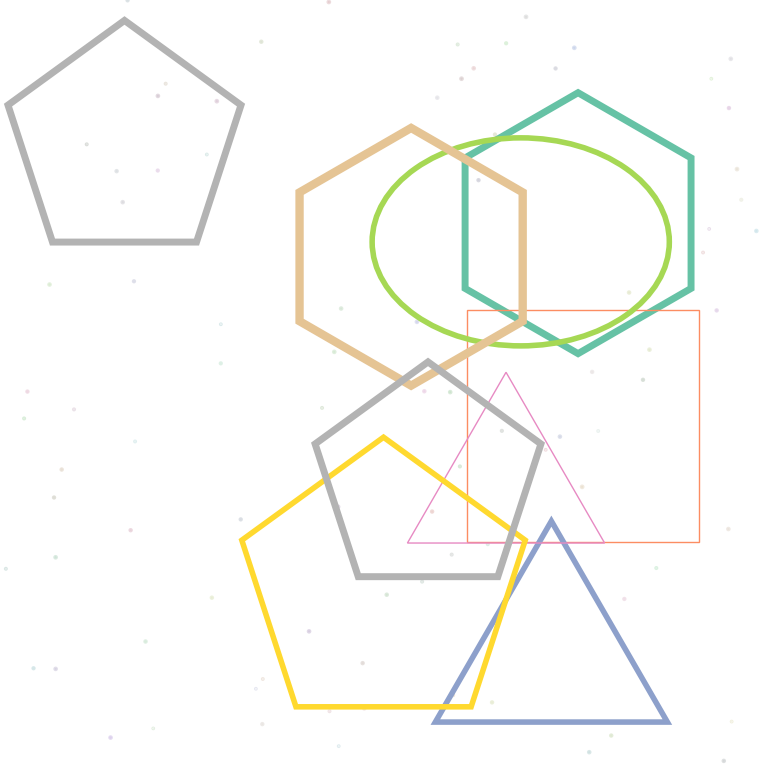[{"shape": "hexagon", "thickness": 2.5, "radius": 0.85, "center": [0.751, 0.71]}, {"shape": "square", "thickness": 0.5, "radius": 0.75, "center": [0.758, 0.447]}, {"shape": "triangle", "thickness": 2, "radius": 0.87, "center": [0.716, 0.149]}, {"shape": "triangle", "thickness": 0.5, "radius": 0.74, "center": [0.657, 0.369]}, {"shape": "oval", "thickness": 2, "radius": 0.96, "center": [0.676, 0.686]}, {"shape": "pentagon", "thickness": 2, "radius": 0.97, "center": [0.498, 0.239]}, {"shape": "hexagon", "thickness": 3, "radius": 0.84, "center": [0.534, 0.667]}, {"shape": "pentagon", "thickness": 2.5, "radius": 0.77, "center": [0.556, 0.376]}, {"shape": "pentagon", "thickness": 2.5, "radius": 0.8, "center": [0.162, 0.814]}]